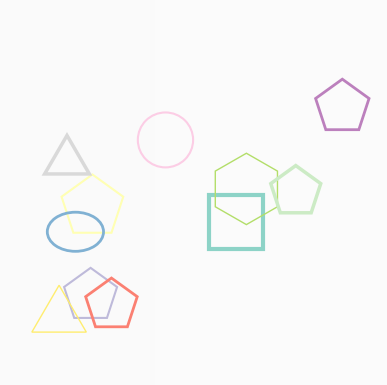[{"shape": "square", "thickness": 3, "radius": 0.35, "center": [0.609, 0.424]}, {"shape": "pentagon", "thickness": 1.5, "radius": 0.42, "center": [0.238, 0.463]}, {"shape": "pentagon", "thickness": 1.5, "radius": 0.36, "center": [0.234, 0.232]}, {"shape": "pentagon", "thickness": 2, "radius": 0.35, "center": [0.288, 0.208]}, {"shape": "oval", "thickness": 2, "radius": 0.36, "center": [0.195, 0.398]}, {"shape": "hexagon", "thickness": 1, "radius": 0.46, "center": [0.636, 0.509]}, {"shape": "circle", "thickness": 1.5, "radius": 0.36, "center": [0.427, 0.637]}, {"shape": "triangle", "thickness": 2.5, "radius": 0.33, "center": [0.173, 0.581]}, {"shape": "pentagon", "thickness": 2, "radius": 0.36, "center": [0.883, 0.722]}, {"shape": "pentagon", "thickness": 2.5, "radius": 0.34, "center": [0.763, 0.502]}, {"shape": "triangle", "thickness": 1, "radius": 0.41, "center": [0.152, 0.178]}]